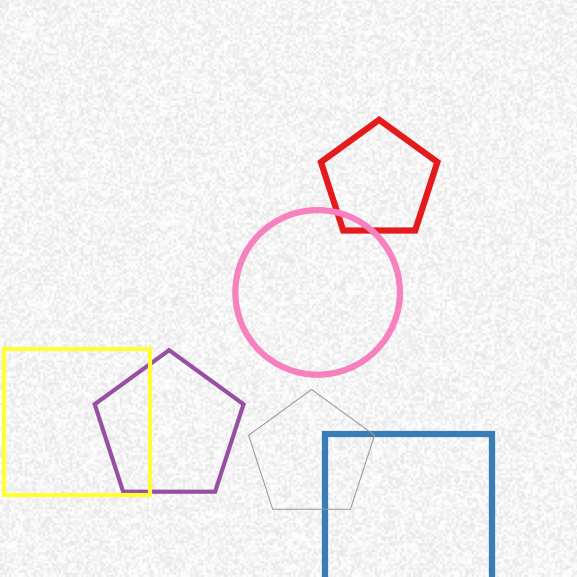[{"shape": "pentagon", "thickness": 3, "radius": 0.53, "center": [0.657, 0.686]}, {"shape": "square", "thickness": 3, "radius": 0.72, "center": [0.708, 0.104]}, {"shape": "pentagon", "thickness": 2, "radius": 0.68, "center": [0.293, 0.257]}, {"shape": "square", "thickness": 2, "radius": 0.63, "center": [0.133, 0.269]}, {"shape": "circle", "thickness": 3, "radius": 0.71, "center": [0.55, 0.493]}, {"shape": "pentagon", "thickness": 0.5, "radius": 0.57, "center": [0.54, 0.21]}]